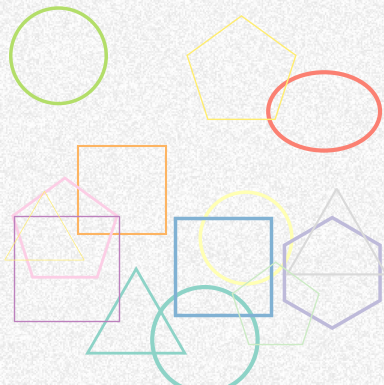[{"shape": "triangle", "thickness": 2, "radius": 0.73, "center": [0.354, 0.156]}, {"shape": "circle", "thickness": 3, "radius": 0.68, "center": [0.532, 0.118]}, {"shape": "circle", "thickness": 2.5, "radius": 0.59, "center": [0.639, 0.382]}, {"shape": "hexagon", "thickness": 2.5, "radius": 0.72, "center": [0.863, 0.291]}, {"shape": "oval", "thickness": 3, "radius": 0.73, "center": [0.842, 0.711]}, {"shape": "square", "thickness": 2.5, "radius": 0.63, "center": [0.579, 0.308]}, {"shape": "square", "thickness": 1.5, "radius": 0.57, "center": [0.316, 0.507]}, {"shape": "circle", "thickness": 2.5, "radius": 0.62, "center": [0.152, 0.855]}, {"shape": "pentagon", "thickness": 2, "radius": 0.71, "center": [0.169, 0.395]}, {"shape": "triangle", "thickness": 1.5, "radius": 0.74, "center": [0.875, 0.362]}, {"shape": "square", "thickness": 1, "radius": 0.68, "center": [0.173, 0.302]}, {"shape": "pentagon", "thickness": 1, "radius": 0.59, "center": [0.716, 0.201]}, {"shape": "triangle", "thickness": 0.5, "radius": 0.6, "center": [0.115, 0.384]}, {"shape": "pentagon", "thickness": 1, "radius": 0.74, "center": [0.627, 0.81]}]